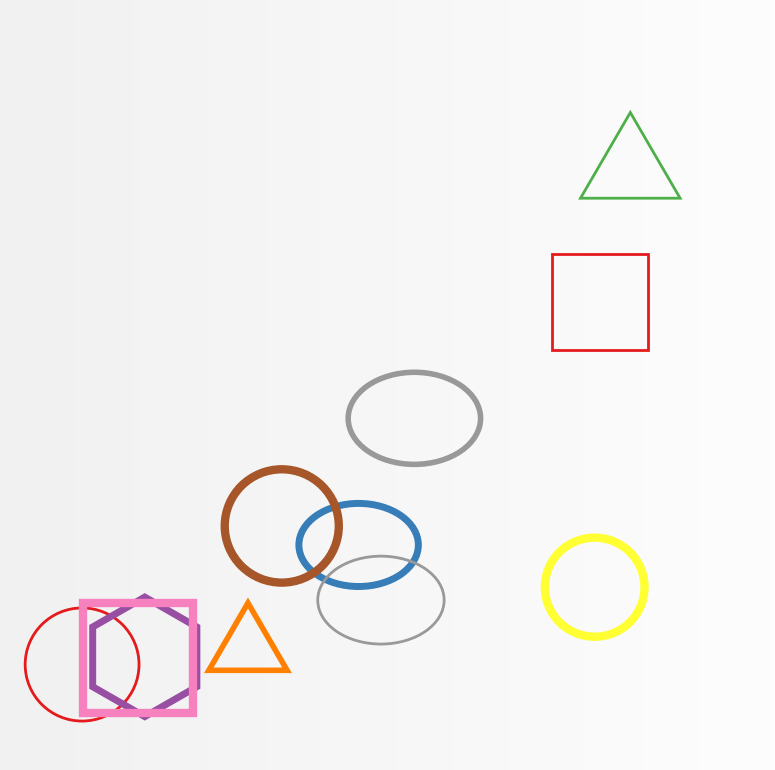[{"shape": "circle", "thickness": 1, "radius": 0.37, "center": [0.106, 0.137]}, {"shape": "square", "thickness": 1, "radius": 0.31, "center": [0.774, 0.608]}, {"shape": "oval", "thickness": 2.5, "radius": 0.39, "center": [0.463, 0.292]}, {"shape": "triangle", "thickness": 1, "radius": 0.37, "center": [0.813, 0.78]}, {"shape": "hexagon", "thickness": 2.5, "radius": 0.39, "center": [0.187, 0.147]}, {"shape": "triangle", "thickness": 2, "radius": 0.29, "center": [0.32, 0.159]}, {"shape": "circle", "thickness": 3, "radius": 0.32, "center": [0.767, 0.237]}, {"shape": "circle", "thickness": 3, "radius": 0.37, "center": [0.364, 0.317]}, {"shape": "square", "thickness": 3, "radius": 0.36, "center": [0.178, 0.146]}, {"shape": "oval", "thickness": 2, "radius": 0.43, "center": [0.535, 0.457]}, {"shape": "oval", "thickness": 1, "radius": 0.41, "center": [0.492, 0.221]}]